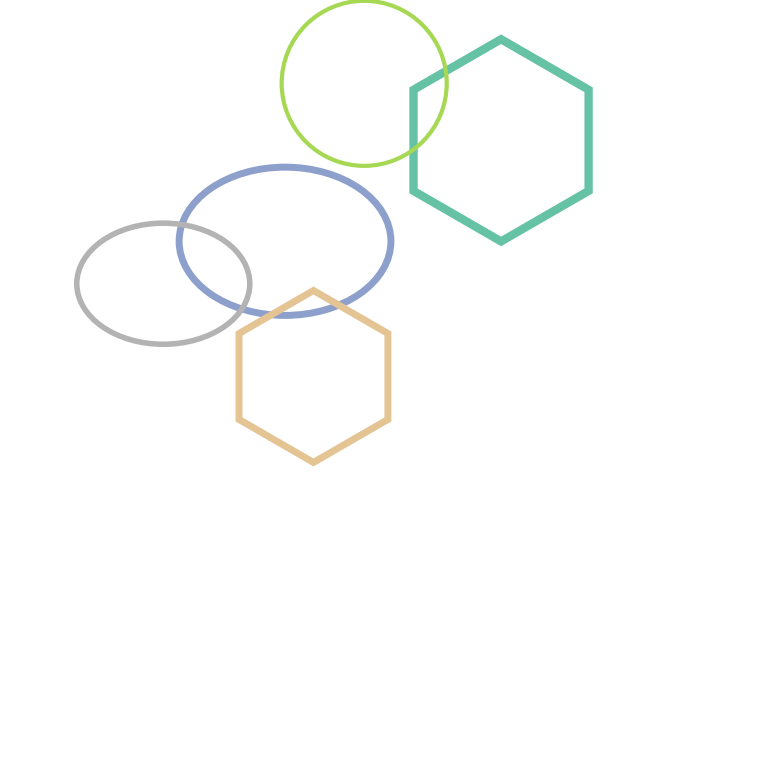[{"shape": "hexagon", "thickness": 3, "radius": 0.66, "center": [0.651, 0.818]}, {"shape": "oval", "thickness": 2.5, "radius": 0.69, "center": [0.37, 0.687]}, {"shape": "circle", "thickness": 1.5, "radius": 0.54, "center": [0.473, 0.892]}, {"shape": "hexagon", "thickness": 2.5, "radius": 0.56, "center": [0.407, 0.511]}, {"shape": "oval", "thickness": 2, "radius": 0.56, "center": [0.212, 0.632]}]